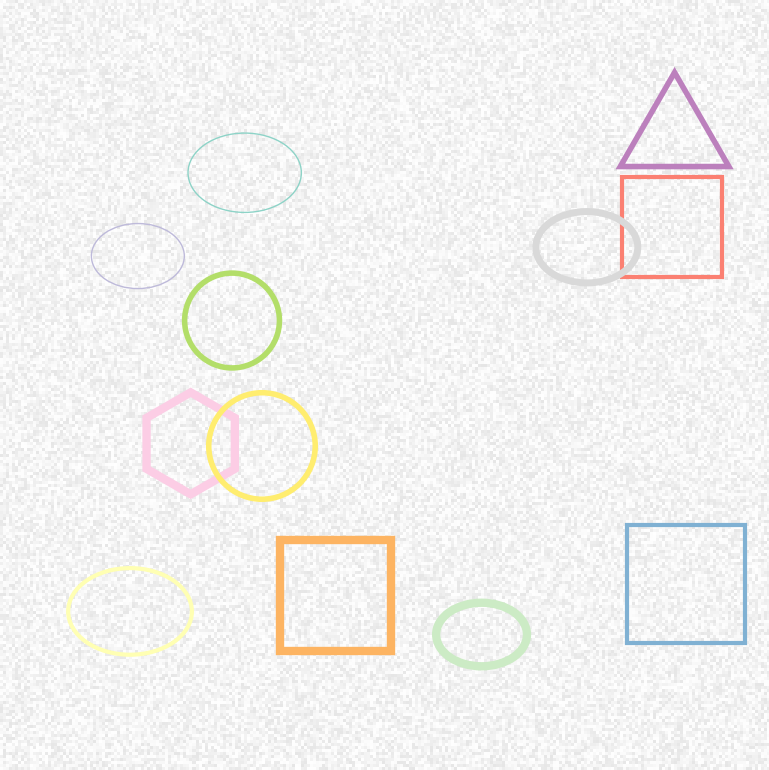[{"shape": "oval", "thickness": 0.5, "radius": 0.37, "center": [0.318, 0.776]}, {"shape": "oval", "thickness": 1.5, "radius": 0.4, "center": [0.169, 0.206]}, {"shape": "oval", "thickness": 0.5, "radius": 0.3, "center": [0.179, 0.667]}, {"shape": "square", "thickness": 1.5, "radius": 0.33, "center": [0.873, 0.705]}, {"shape": "square", "thickness": 1.5, "radius": 0.38, "center": [0.89, 0.242]}, {"shape": "square", "thickness": 3, "radius": 0.36, "center": [0.436, 0.227]}, {"shape": "circle", "thickness": 2, "radius": 0.31, "center": [0.301, 0.584]}, {"shape": "hexagon", "thickness": 3, "radius": 0.33, "center": [0.248, 0.424]}, {"shape": "oval", "thickness": 2.5, "radius": 0.33, "center": [0.762, 0.679]}, {"shape": "triangle", "thickness": 2, "radius": 0.41, "center": [0.876, 0.824]}, {"shape": "oval", "thickness": 3, "radius": 0.29, "center": [0.625, 0.176]}, {"shape": "circle", "thickness": 2, "radius": 0.35, "center": [0.34, 0.421]}]